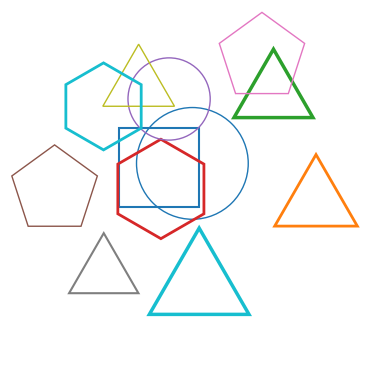[{"shape": "circle", "thickness": 1, "radius": 0.73, "center": [0.5, 0.576]}, {"shape": "square", "thickness": 1.5, "radius": 0.52, "center": [0.412, 0.564]}, {"shape": "triangle", "thickness": 2, "radius": 0.62, "center": [0.821, 0.475]}, {"shape": "triangle", "thickness": 2.5, "radius": 0.59, "center": [0.71, 0.754]}, {"shape": "hexagon", "thickness": 2, "radius": 0.65, "center": [0.418, 0.509]}, {"shape": "circle", "thickness": 1, "radius": 0.53, "center": [0.439, 0.743]}, {"shape": "pentagon", "thickness": 1, "radius": 0.58, "center": [0.142, 0.507]}, {"shape": "pentagon", "thickness": 1, "radius": 0.58, "center": [0.68, 0.851]}, {"shape": "triangle", "thickness": 1.5, "radius": 0.52, "center": [0.269, 0.29]}, {"shape": "triangle", "thickness": 1, "radius": 0.54, "center": [0.36, 0.778]}, {"shape": "hexagon", "thickness": 2, "radius": 0.56, "center": [0.269, 0.724]}, {"shape": "triangle", "thickness": 2.5, "radius": 0.75, "center": [0.517, 0.258]}]